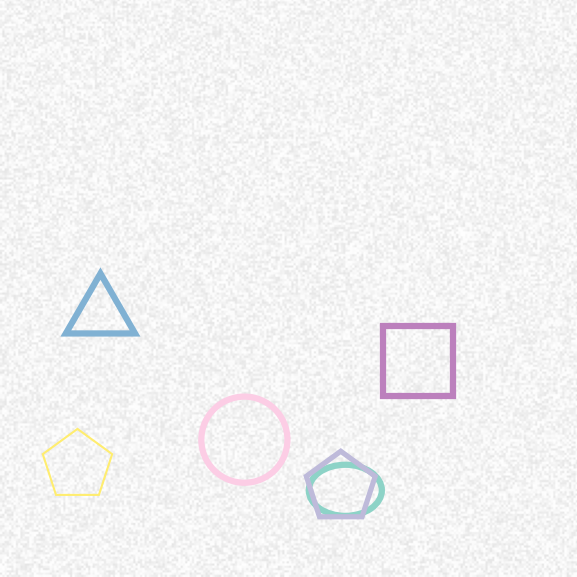[{"shape": "oval", "thickness": 3, "radius": 0.32, "center": [0.598, 0.15]}, {"shape": "pentagon", "thickness": 2.5, "radius": 0.31, "center": [0.59, 0.155]}, {"shape": "triangle", "thickness": 3, "radius": 0.35, "center": [0.174, 0.456]}, {"shape": "circle", "thickness": 3, "radius": 0.37, "center": [0.423, 0.238]}, {"shape": "square", "thickness": 3, "radius": 0.3, "center": [0.724, 0.374]}, {"shape": "pentagon", "thickness": 1, "radius": 0.32, "center": [0.134, 0.193]}]